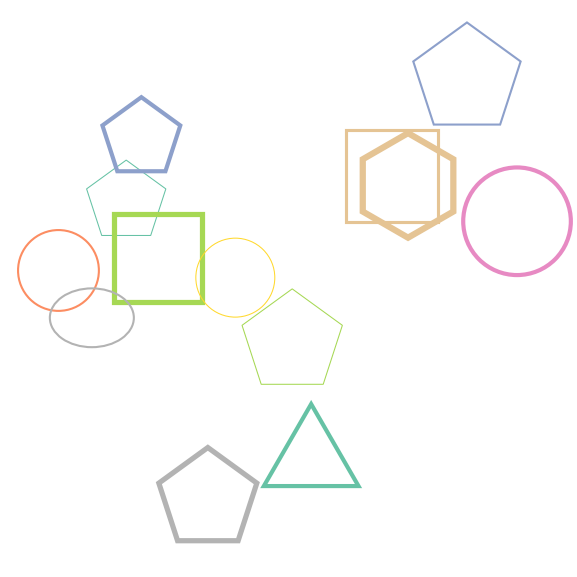[{"shape": "pentagon", "thickness": 0.5, "radius": 0.36, "center": [0.219, 0.65]}, {"shape": "triangle", "thickness": 2, "radius": 0.47, "center": [0.539, 0.205]}, {"shape": "circle", "thickness": 1, "radius": 0.35, "center": [0.101, 0.531]}, {"shape": "pentagon", "thickness": 2, "radius": 0.35, "center": [0.245, 0.76]}, {"shape": "pentagon", "thickness": 1, "radius": 0.49, "center": [0.809, 0.863]}, {"shape": "circle", "thickness": 2, "radius": 0.47, "center": [0.895, 0.616]}, {"shape": "square", "thickness": 2.5, "radius": 0.38, "center": [0.273, 0.552]}, {"shape": "pentagon", "thickness": 0.5, "radius": 0.46, "center": [0.506, 0.408]}, {"shape": "circle", "thickness": 0.5, "radius": 0.34, "center": [0.407, 0.518]}, {"shape": "hexagon", "thickness": 3, "radius": 0.45, "center": [0.707, 0.678]}, {"shape": "square", "thickness": 1.5, "radius": 0.4, "center": [0.679, 0.694]}, {"shape": "pentagon", "thickness": 2.5, "radius": 0.45, "center": [0.36, 0.135]}, {"shape": "oval", "thickness": 1, "radius": 0.36, "center": [0.159, 0.449]}]